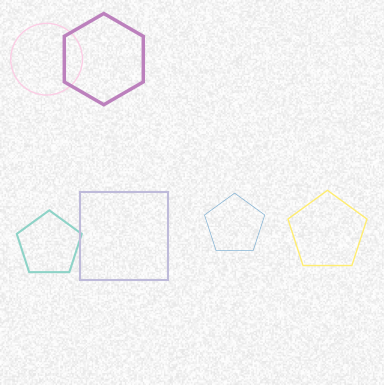[{"shape": "pentagon", "thickness": 1.5, "radius": 0.44, "center": [0.128, 0.365]}, {"shape": "square", "thickness": 1.5, "radius": 0.57, "center": [0.323, 0.387]}, {"shape": "pentagon", "thickness": 0.5, "radius": 0.41, "center": [0.609, 0.416]}, {"shape": "circle", "thickness": 1, "radius": 0.47, "center": [0.121, 0.846]}, {"shape": "hexagon", "thickness": 2.5, "radius": 0.59, "center": [0.27, 0.846]}, {"shape": "pentagon", "thickness": 1, "radius": 0.54, "center": [0.851, 0.398]}]